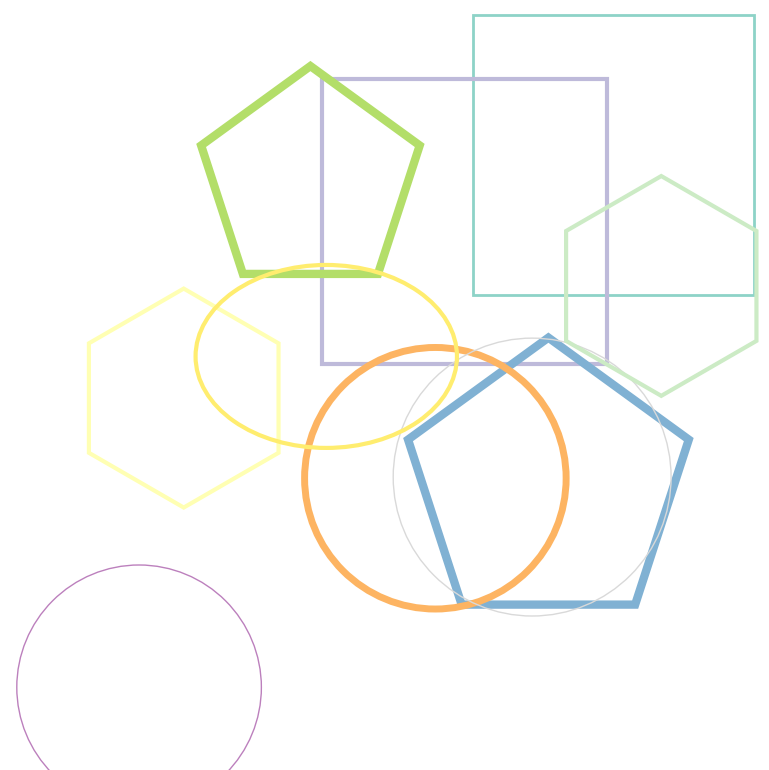[{"shape": "square", "thickness": 1, "radius": 0.91, "center": [0.797, 0.799]}, {"shape": "hexagon", "thickness": 1.5, "radius": 0.71, "center": [0.239, 0.483]}, {"shape": "square", "thickness": 1.5, "radius": 0.93, "center": [0.603, 0.712]}, {"shape": "pentagon", "thickness": 3, "radius": 0.96, "center": [0.712, 0.37]}, {"shape": "circle", "thickness": 2.5, "radius": 0.85, "center": [0.565, 0.379]}, {"shape": "pentagon", "thickness": 3, "radius": 0.75, "center": [0.403, 0.765]}, {"shape": "circle", "thickness": 0.5, "radius": 0.9, "center": [0.691, 0.38]}, {"shape": "circle", "thickness": 0.5, "radius": 0.79, "center": [0.181, 0.107]}, {"shape": "hexagon", "thickness": 1.5, "radius": 0.71, "center": [0.859, 0.629]}, {"shape": "oval", "thickness": 1.5, "radius": 0.85, "center": [0.424, 0.537]}]